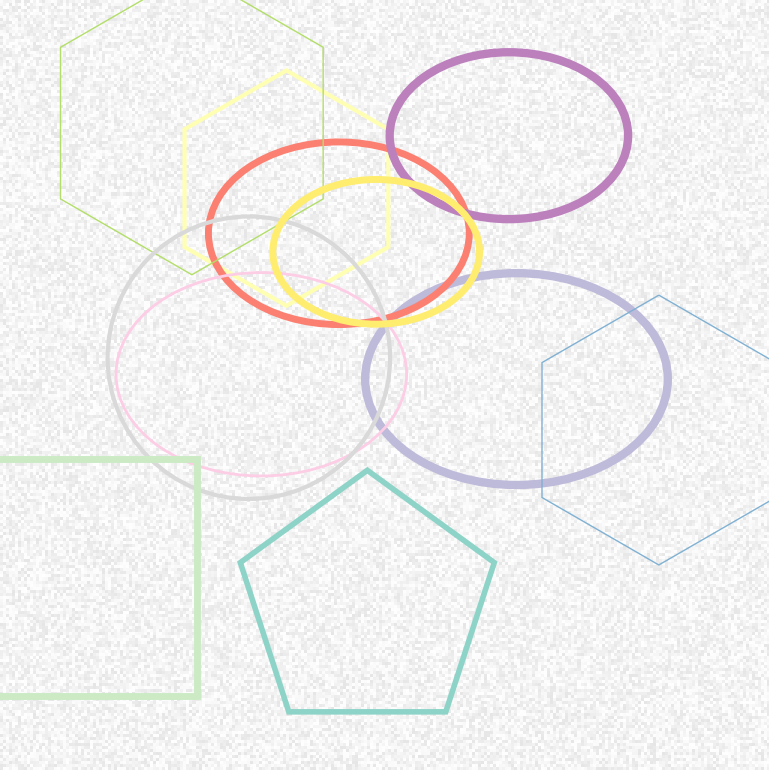[{"shape": "pentagon", "thickness": 2, "radius": 0.87, "center": [0.477, 0.216]}, {"shape": "hexagon", "thickness": 1.5, "radius": 0.76, "center": [0.372, 0.756]}, {"shape": "oval", "thickness": 3, "radius": 0.98, "center": [0.671, 0.508]}, {"shape": "oval", "thickness": 2.5, "radius": 0.85, "center": [0.44, 0.697]}, {"shape": "hexagon", "thickness": 0.5, "radius": 0.88, "center": [0.856, 0.441]}, {"shape": "hexagon", "thickness": 0.5, "radius": 0.98, "center": [0.249, 0.84]}, {"shape": "oval", "thickness": 1, "radius": 0.94, "center": [0.339, 0.514]}, {"shape": "circle", "thickness": 1.5, "radius": 0.92, "center": [0.323, 0.535]}, {"shape": "oval", "thickness": 3, "radius": 0.77, "center": [0.661, 0.824]}, {"shape": "square", "thickness": 2.5, "radius": 0.77, "center": [0.102, 0.25]}, {"shape": "oval", "thickness": 2.5, "radius": 0.67, "center": [0.489, 0.673]}]